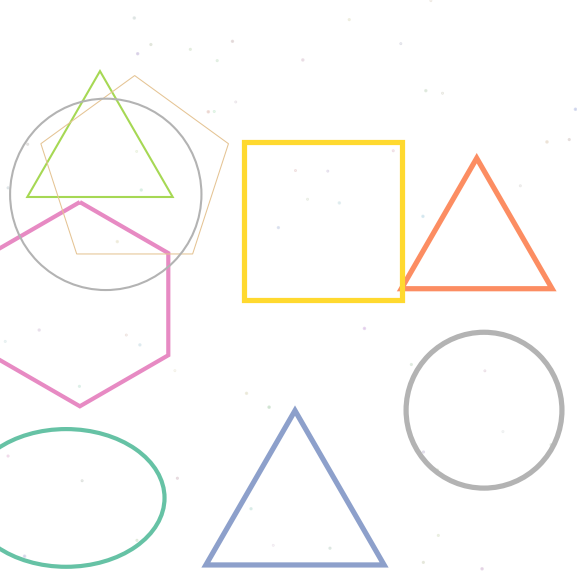[{"shape": "oval", "thickness": 2, "radius": 0.85, "center": [0.115, 0.137]}, {"shape": "triangle", "thickness": 2.5, "radius": 0.75, "center": [0.825, 0.575]}, {"shape": "triangle", "thickness": 2.5, "radius": 0.89, "center": [0.511, 0.11]}, {"shape": "hexagon", "thickness": 2, "radius": 0.88, "center": [0.138, 0.472]}, {"shape": "triangle", "thickness": 1, "radius": 0.73, "center": [0.173, 0.731]}, {"shape": "square", "thickness": 2.5, "radius": 0.68, "center": [0.56, 0.617]}, {"shape": "pentagon", "thickness": 0.5, "radius": 0.85, "center": [0.233, 0.698]}, {"shape": "circle", "thickness": 1, "radius": 0.83, "center": [0.183, 0.663]}, {"shape": "circle", "thickness": 2.5, "radius": 0.67, "center": [0.838, 0.289]}]